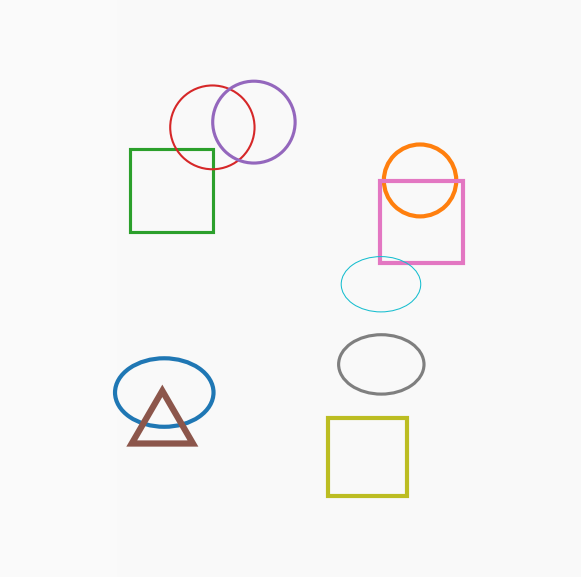[{"shape": "oval", "thickness": 2, "radius": 0.42, "center": [0.283, 0.319]}, {"shape": "circle", "thickness": 2, "radius": 0.31, "center": [0.723, 0.687]}, {"shape": "square", "thickness": 1.5, "radius": 0.36, "center": [0.295, 0.669]}, {"shape": "circle", "thickness": 1, "radius": 0.36, "center": [0.365, 0.779]}, {"shape": "circle", "thickness": 1.5, "radius": 0.35, "center": [0.437, 0.788]}, {"shape": "triangle", "thickness": 3, "radius": 0.3, "center": [0.279, 0.262]}, {"shape": "square", "thickness": 2, "radius": 0.36, "center": [0.725, 0.615]}, {"shape": "oval", "thickness": 1.5, "radius": 0.37, "center": [0.656, 0.368]}, {"shape": "square", "thickness": 2, "radius": 0.34, "center": [0.632, 0.208]}, {"shape": "oval", "thickness": 0.5, "radius": 0.34, "center": [0.655, 0.507]}]